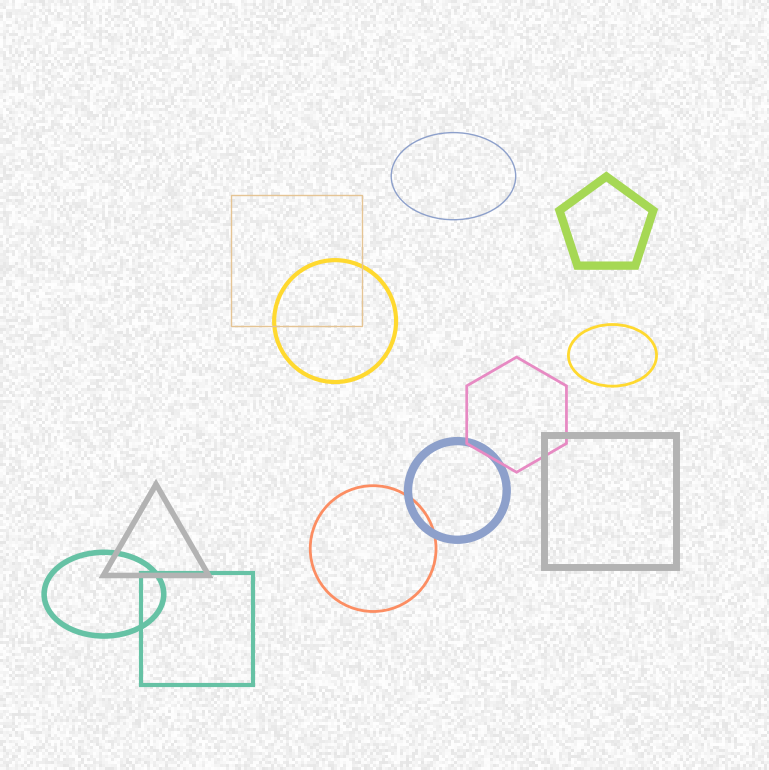[{"shape": "square", "thickness": 1.5, "radius": 0.36, "center": [0.256, 0.183]}, {"shape": "oval", "thickness": 2, "radius": 0.39, "center": [0.135, 0.228]}, {"shape": "circle", "thickness": 1, "radius": 0.41, "center": [0.485, 0.288]}, {"shape": "oval", "thickness": 0.5, "radius": 0.4, "center": [0.589, 0.771]}, {"shape": "circle", "thickness": 3, "radius": 0.32, "center": [0.594, 0.363]}, {"shape": "hexagon", "thickness": 1, "radius": 0.37, "center": [0.671, 0.461]}, {"shape": "pentagon", "thickness": 3, "radius": 0.32, "center": [0.787, 0.707]}, {"shape": "circle", "thickness": 1.5, "radius": 0.4, "center": [0.435, 0.583]}, {"shape": "oval", "thickness": 1, "radius": 0.29, "center": [0.795, 0.539]}, {"shape": "square", "thickness": 0.5, "radius": 0.43, "center": [0.386, 0.661]}, {"shape": "square", "thickness": 2.5, "radius": 0.43, "center": [0.792, 0.35]}, {"shape": "triangle", "thickness": 2, "radius": 0.39, "center": [0.203, 0.292]}]